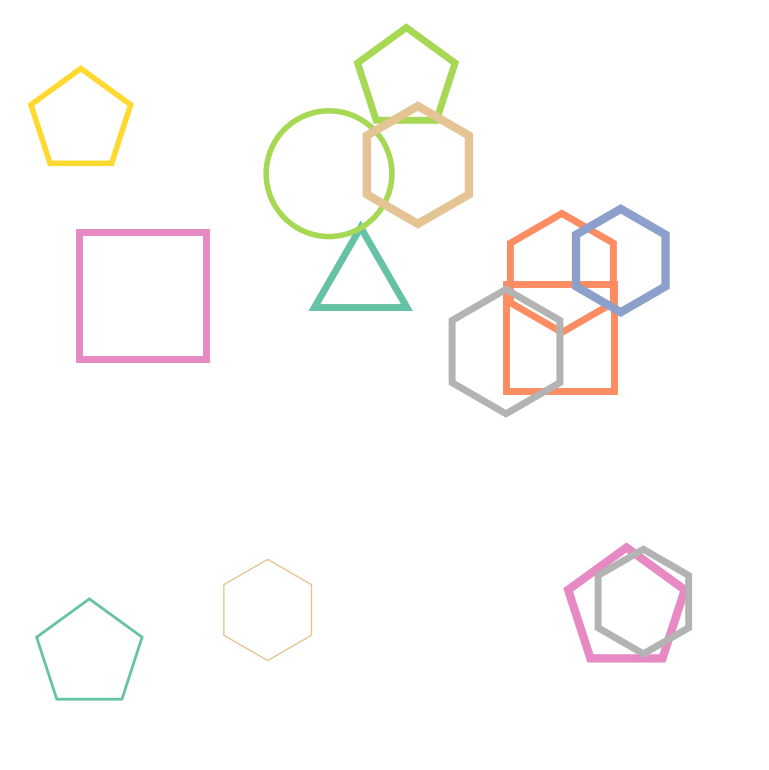[{"shape": "pentagon", "thickness": 1, "radius": 0.36, "center": [0.116, 0.15]}, {"shape": "triangle", "thickness": 2.5, "radius": 0.35, "center": [0.468, 0.635]}, {"shape": "square", "thickness": 2.5, "radius": 0.35, "center": [0.728, 0.562]}, {"shape": "hexagon", "thickness": 2.5, "radius": 0.39, "center": [0.73, 0.646]}, {"shape": "hexagon", "thickness": 3, "radius": 0.34, "center": [0.806, 0.662]}, {"shape": "pentagon", "thickness": 3, "radius": 0.4, "center": [0.814, 0.209]}, {"shape": "square", "thickness": 2.5, "radius": 0.41, "center": [0.186, 0.616]}, {"shape": "circle", "thickness": 2, "radius": 0.41, "center": [0.427, 0.774]}, {"shape": "pentagon", "thickness": 2.5, "radius": 0.33, "center": [0.528, 0.898]}, {"shape": "pentagon", "thickness": 2, "radius": 0.34, "center": [0.105, 0.843]}, {"shape": "hexagon", "thickness": 0.5, "radius": 0.33, "center": [0.348, 0.208]}, {"shape": "hexagon", "thickness": 3, "radius": 0.38, "center": [0.543, 0.786]}, {"shape": "hexagon", "thickness": 2.5, "radius": 0.34, "center": [0.836, 0.219]}, {"shape": "hexagon", "thickness": 2.5, "radius": 0.4, "center": [0.657, 0.543]}]